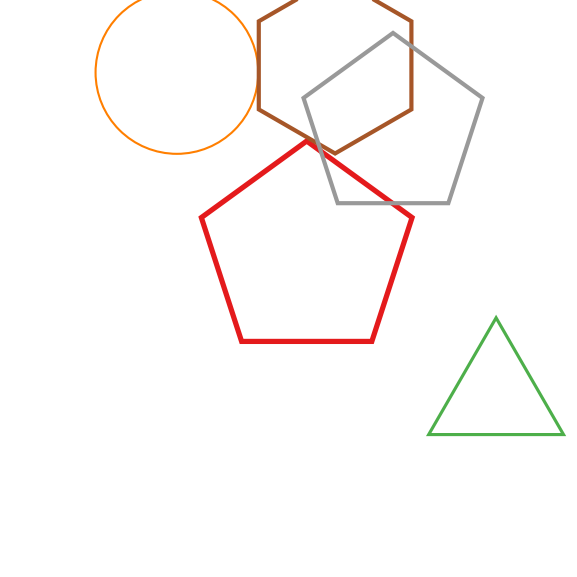[{"shape": "pentagon", "thickness": 2.5, "radius": 0.96, "center": [0.531, 0.563]}, {"shape": "triangle", "thickness": 1.5, "radius": 0.67, "center": [0.859, 0.314]}, {"shape": "circle", "thickness": 1, "radius": 0.7, "center": [0.306, 0.874]}, {"shape": "hexagon", "thickness": 2, "radius": 0.76, "center": [0.58, 0.886]}, {"shape": "pentagon", "thickness": 2, "radius": 0.81, "center": [0.681, 0.779]}]